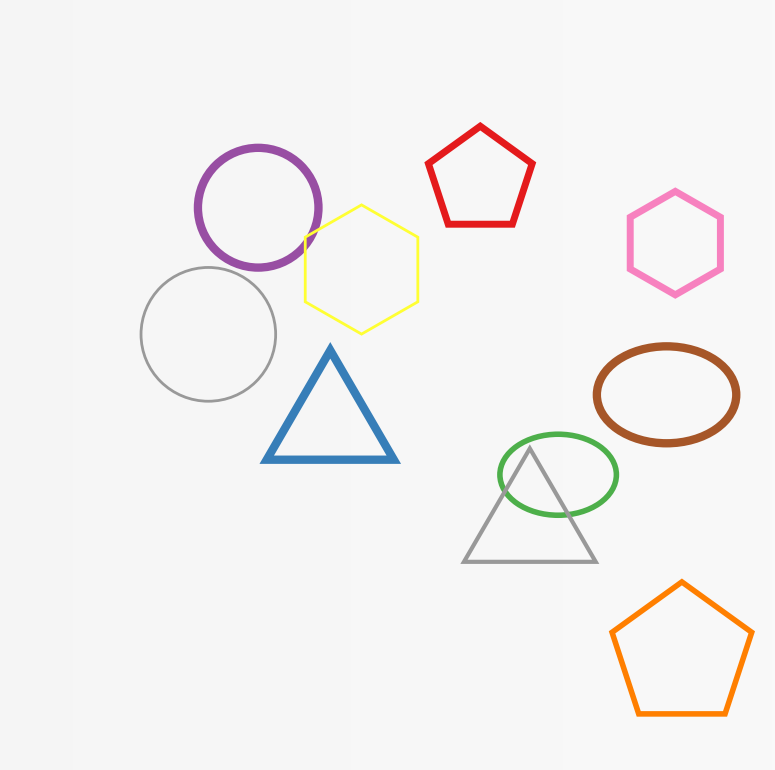[{"shape": "pentagon", "thickness": 2.5, "radius": 0.35, "center": [0.62, 0.766]}, {"shape": "triangle", "thickness": 3, "radius": 0.47, "center": [0.426, 0.45]}, {"shape": "oval", "thickness": 2, "radius": 0.38, "center": [0.72, 0.383]}, {"shape": "circle", "thickness": 3, "radius": 0.39, "center": [0.333, 0.73]}, {"shape": "pentagon", "thickness": 2, "radius": 0.47, "center": [0.88, 0.15]}, {"shape": "hexagon", "thickness": 1, "radius": 0.42, "center": [0.466, 0.65]}, {"shape": "oval", "thickness": 3, "radius": 0.45, "center": [0.86, 0.487]}, {"shape": "hexagon", "thickness": 2.5, "radius": 0.34, "center": [0.871, 0.684]}, {"shape": "circle", "thickness": 1, "radius": 0.43, "center": [0.269, 0.566]}, {"shape": "triangle", "thickness": 1.5, "radius": 0.49, "center": [0.684, 0.319]}]